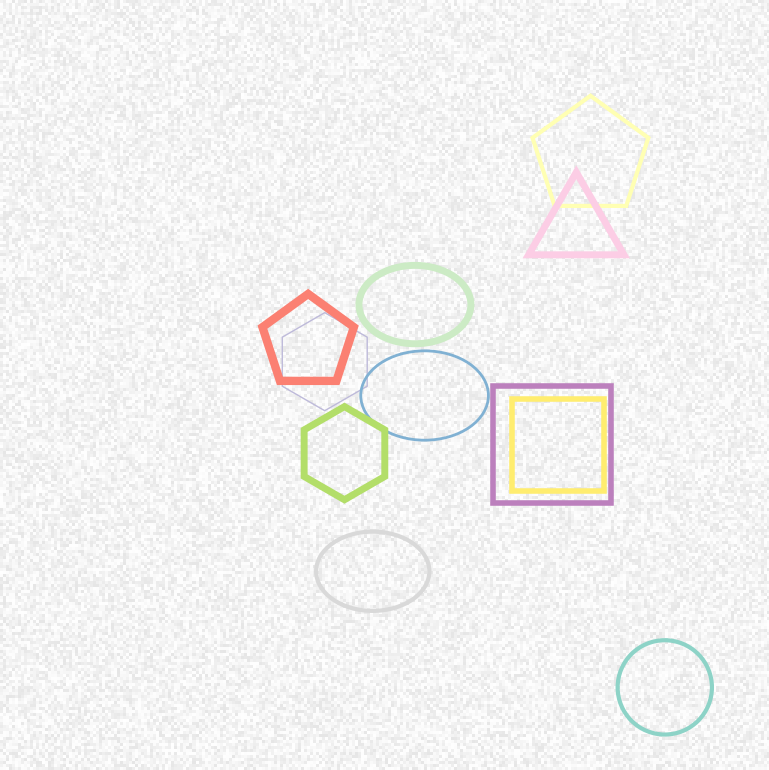[{"shape": "circle", "thickness": 1.5, "radius": 0.31, "center": [0.863, 0.107]}, {"shape": "pentagon", "thickness": 1.5, "radius": 0.4, "center": [0.767, 0.797]}, {"shape": "hexagon", "thickness": 0.5, "radius": 0.32, "center": [0.422, 0.53]}, {"shape": "pentagon", "thickness": 3, "radius": 0.31, "center": [0.4, 0.556]}, {"shape": "oval", "thickness": 1, "radius": 0.41, "center": [0.551, 0.486]}, {"shape": "hexagon", "thickness": 2.5, "radius": 0.3, "center": [0.447, 0.411]}, {"shape": "triangle", "thickness": 2.5, "radius": 0.36, "center": [0.748, 0.705]}, {"shape": "oval", "thickness": 1.5, "radius": 0.37, "center": [0.484, 0.258]}, {"shape": "square", "thickness": 2, "radius": 0.38, "center": [0.717, 0.423]}, {"shape": "oval", "thickness": 2.5, "radius": 0.36, "center": [0.539, 0.604]}, {"shape": "square", "thickness": 2, "radius": 0.3, "center": [0.725, 0.422]}]